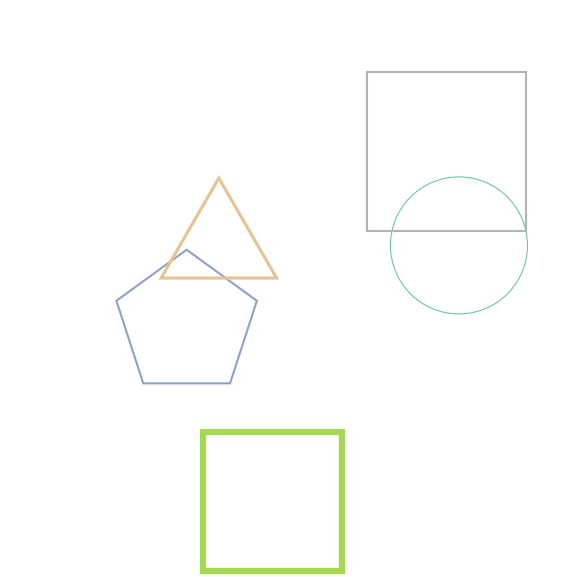[{"shape": "circle", "thickness": 0.5, "radius": 0.59, "center": [0.795, 0.574]}, {"shape": "pentagon", "thickness": 1, "radius": 0.64, "center": [0.323, 0.439]}, {"shape": "square", "thickness": 3, "radius": 0.6, "center": [0.472, 0.13]}, {"shape": "triangle", "thickness": 1.5, "radius": 0.58, "center": [0.379, 0.575]}, {"shape": "square", "thickness": 1, "radius": 0.69, "center": [0.773, 0.736]}]